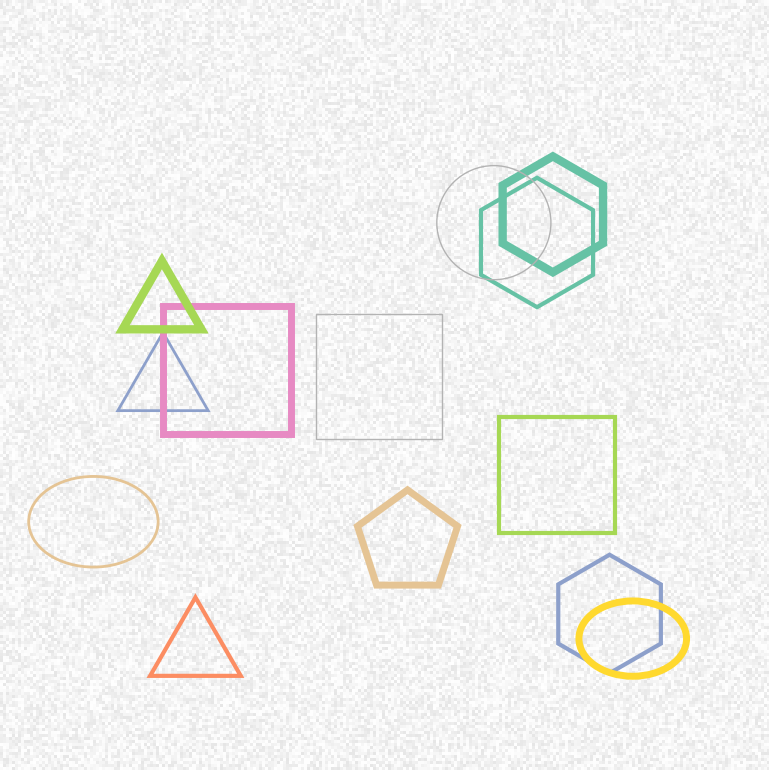[{"shape": "hexagon", "thickness": 1.5, "radius": 0.42, "center": [0.697, 0.685]}, {"shape": "hexagon", "thickness": 3, "radius": 0.38, "center": [0.718, 0.722]}, {"shape": "triangle", "thickness": 1.5, "radius": 0.34, "center": [0.254, 0.156]}, {"shape": "triangle", "thickness": 1, "radius": 0.34, "center": [0.212, 0.501]}, {"shape": "hexagon", "thickness": 1.5, "radius": 0.38, "center": [0.792, 0.203]}, {"shape": "square", "thickness": 2.5, "radius": 0.41, "center": [0.295, 0.519]}, {"shape": "triangle", "thickness": 3, "radius": 0.3, "center": [0.21, 0.602]}, {"shape": "square", "thickness": 1.5, "radius": 0.38, "center": [0.723, 0.383]}, {"shape": "oval", "thickness": 2.5, "radius": 0.35, "center": [0.822, 0.171]}, {"shape": "oval", "thickness": 1, "radius": 0.42, "center": [0.121, 0.322]}, {"shape": "pentagon", "thickness": 2.5, "radius": 0.34, "center": [0.529, 0.295]}, {"shape": "circle", "thickness": 0.5, "radius": 0.37, "center": [0.641, 0.711]}, {"shape": "square", "thickness": 0.5, "radius": 0.41, "center": [0.492, 0.511]}]